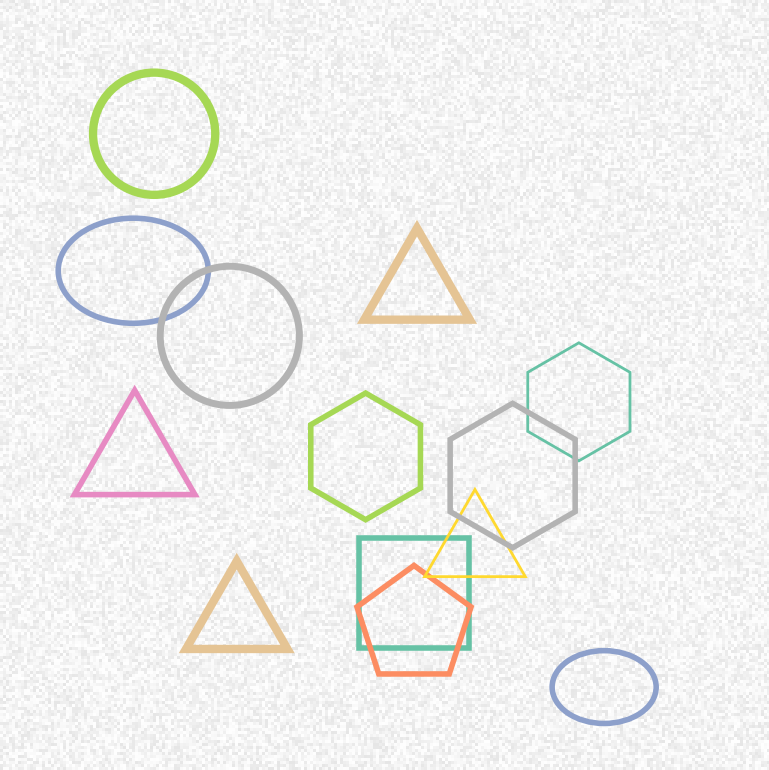[{"shape": "hexagon", "thickness": 1, "radius": 0.38, "center": [0.752, 0.478]}, {"shape": "square", "thickness": 2, "radius": 0.36, "center": [0.537, 0.23]}, {"shape": "pentagon", "thickness": 2, "radius": 0.39, "center": [0.538, 0.188]}, {"shape": "oval", "thickness": 2, "radius": 0.34, "center": [0.785, 0.108]}, {"shape": "oval", "thickness": 2, "radius": 0.49, "center": [0.173, 0.648]}, {"shape": "triangle", "thickness": 2, "radius": 0.45, "center": [0.175, 0.403]}, {"shape": "circle", "thickness": 3, "radius": 0.4, "center": [0.2, 0.826]}, {"shape": "hexagon", "thickness": 2, "radius": 0.41, "center": [0.475, 0.407]}, {"shape": "triangle", "thickness": 1, "radius": 0.38, "center": [0.617, 0.289]}, {"shape": "triangle", "thickness": 3, "radius": 0.4, "center": [0.542, 0.624]}, {"shape": "triangle", "thickness": 3, "radius": 0.38, "center": [0.307, 0.195]}, {"shape": "hexagon", "thickness": 2, "radius": 0.47, "center": [0.666, 0.382]}, {"shape": "circle", "thickness": 2.5, "radius": 0.45, "center": [0.298, 0.564]}]